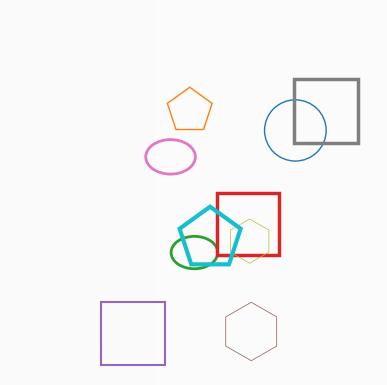[{"shape": "circle", "thickness": 1, "radius": 0.4, "center": [0.762, 0.661]}, {"shape": "pentagon", "thickness": 1, "radius": 0.3, "center": [0.49, 0.713]}, {"shape": "oval", "thickness": 2, "radius": 0.3, "center": [0.502, 0.344]}, {"shape": "square", "thickness": 2.5, "radius": 0.4, "center": [0.639, 0.418]}, {"shape": "square", "thickness": 1.5, "radius": 0.41, "center": [0.344, 0.134]}, {"shape": "hexagon", "thickness": 0.5, "radius": 0.38, "center": [0.648, 0.139]}, {"shape": "oval", "thickness": 2, "radius": 0.32, "center": [0.44, 0.593]}, {"shape": "square", "thickness": 2.5, "radius": 0.41, "center": [0.842, 0.712]}, {"shape": "hexagon", "thickness": 0.5, "radius": 0.29, "center": [0.644, 0.374]}, {"shape": "pentagon", "thickness": 3, "radius": 0.41, "center": [0.542, 0.38]}]